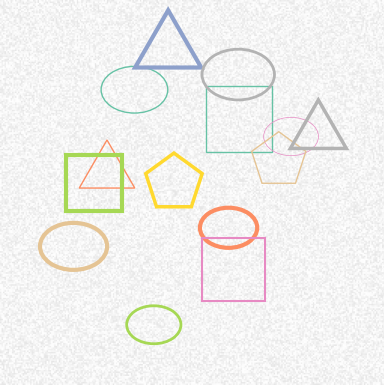[{"shape": "oval", "thickness": 1, "radius": 0.43, "center": [0.349, 0.767]}, {"shape": "square", "thickness": 1, "radius": 0.43, "center": [0.62, 0.691]}, {"shape": "triangle", "thickness": 1, "radius": 0.42, "center": [0.278, 0.553]}, {"shape": "oval", "thickness": 3, "radius": 0.37, "center": [0.594, 0.408]}, {"shape": "triangle", "thickness": 3, "radius": 0.5, "center": [0.437, 0.874]}, {"shape": "square", "thickness": 1.5, "radius": 0.41, "center": [0.606, 0.3]}, {"shape": "oval", "thickness": 0.5, "radius": 0.36, "center": [0.756, 0.645]}, {"shape": "square", "thickness": 3, "radius": 0.37, "center": [0.244, 0.524]}, {"shape": "oval", "thickness": 2, "radius": 0.35, "center": [0.4, 0.156]}, {"shape": "pentagon", "thickness": 2.5, "radius": 0.39, "center": [0.452, 0.525]}, {"shape": "oval", "thickness": 3, "radius": 0.44, "center": [0.191, 0.36]}, {"shape": "pentagon", "thickness": 1, "radius": 0.37, "center": [0.724, 0.584]}, {"shape": "oval", "thickness": 2, "radius": 0.47, "center": [0.619, 0.806]}, {"shape": "triangle", "thickness": 2.5, "radius": 0.42, "center": [0.827, 0.656]}]